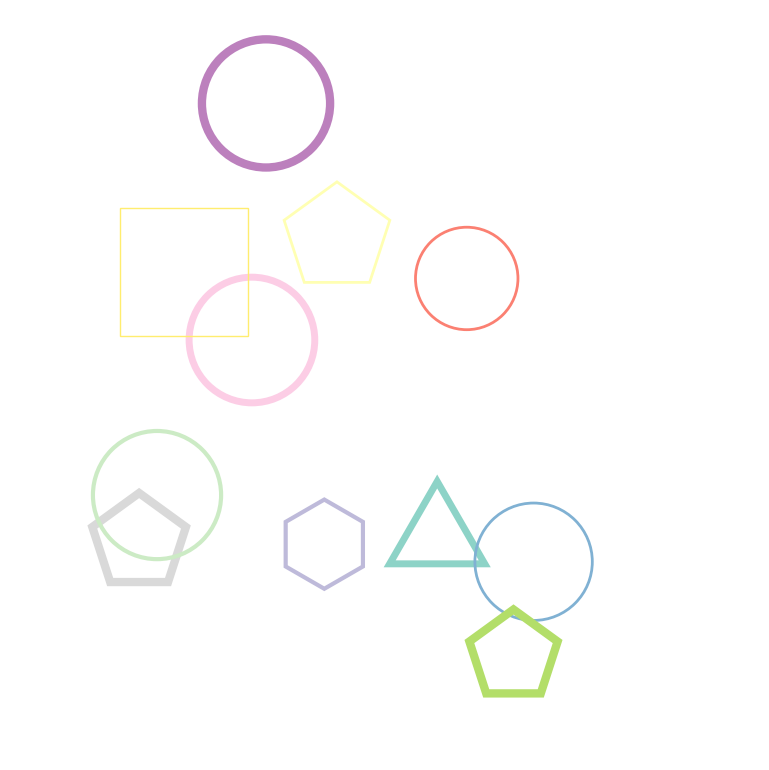[{"shape": "triangle", "thickness": 2.5, "radius": 0.36, "center": [0.568, 0.303]}, {"shape": "pentagon", "thickness": 1, "radius": 0.36, "center": [0.438, 0.692]}, {"shape": "hexagon", "thickness": 1.5, "radius": 0.29, "center": [0.421, 0.293]}, {"shape": "circle", "thickness": 1, "radius": 0.33, "center": [0.606, 0.638]}, {"shape": "circle", "thickness": 1, "radius": 0.38, "center": [0.693, 0.27]}, {"shape": "pentagon", "thickness": 3, "radius": 0.3, "center": [0.667, 0.148]}, {"shape": "circle", "thickness": 2.5, "radius": 0.41, "center": [0.327, 0.558]}, {"shape": "pentagon", "thickness": 3, "radius": 0.32, "center": [0.181, 0.296]}, {"shape": "circle", "thickness": 3, "radius": 0.42, "center": [0.345, 0.866]}, {"shape": "circle", "thickness": 1.5, "radius": 0.42, "center": [0.204, 0.357]}, {"shape": "square", "thickness": 0.5, "radius": 0.42, "center": [0.239, 0.647]}]